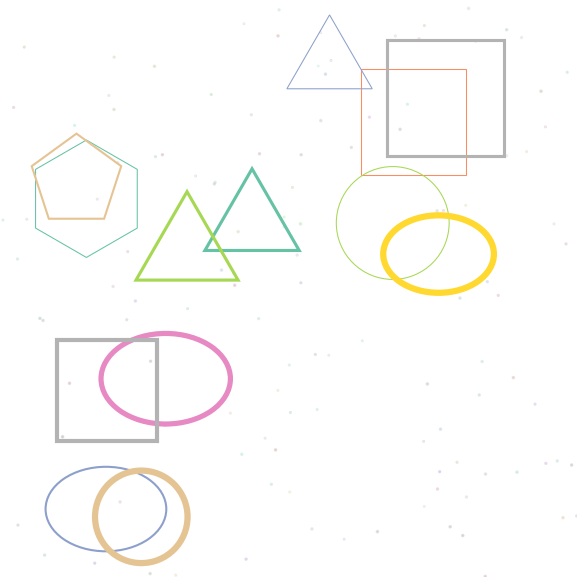[{"shape": "triangle", "thickness": 1.5, "radius": 0.47, "center": [0.436, 0.613]}, {"shape": "hexagon", "thickness": 0.5, "radius": 0.51, "center": [0.15, 0.655]}, {"shape": "square", "thickness": 0.5, "radius": 0.45, "center": [0.717, 0.788]}, {"shape": "triangle", "thickness": 0.5, "radius": 0.43, "center": [0.571, 0.888]}, {"shape": "oval", "thickness": 1, "radius": 0.52, "center": [0.183, 0.118]}, {"shape": "oval", "thickness": 2.5, "radius": 0.56, "center": [0.287, 0.343]}, {"shape": "triangle", "thickness": 1.5, "radius": 0.51, "center": [0.324, 0.565]}, {"shape": "circle", "thickness": 0.5, "radius": 0.49, "center": [0.68, 0.613]}, {"shape": "oval", "thickness": 3, "radius": 0.48, "center": [0.759, 0.559]}, {"shape": "pentagon", "thickness": 1, "radius": 0.41, "center": [0.132, 0.686]}, {"shape": "circle", "thickness": 3, "radius": 0.4, "center": [0.245, 0.104]}, {"shape": "square", "thickness": 2, "radius": 0.43, "center": [0.186, 0.323]}, {"shape": "square", "thickness": 1.5, "radius": 0.5, "center": [0.772, 0.829]}]